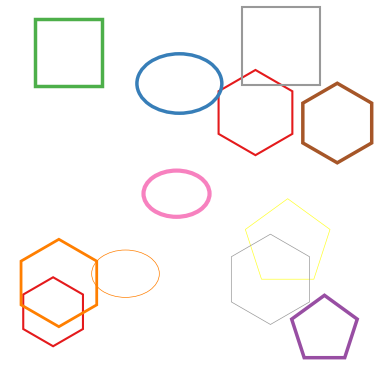[{"shape": "hexagon", "thickness": 1.5, "radius": 0.55, "center": [0.664, 0.708]}, {"shape": "hexagon", "thickness": 1.5, "radius": 0.45, "center": [0.138, 0.19]}, {"shape": "oval", "thickness": 2.5, "radius": 0.55, "center": [0.466, 0.783]}, {"shape": "square", "thickness": 2.5, "radius": 0.44, "center": [0.179, 0.862]}, {"shape": "pentagon", "thickness": 2.5, "radius": 0.45, "center": [0.843, 0.143]}, {"shape": "hexagon", "thickness": 2, "radius": 0.57, "center": [0.153, 0.265]}, {"shape": "oval", "thickness": 0.5, "radius": 0.44, "center": [0.326, 0.289]}, {"shape": "pentagon", "thickness": 0.5, "radius": 0.58, "center": [0.747, 0.368]}, {"shape": "hexagon", "thickness": 2.5, "radius": 0.52, "center": [0.876, 0.68]}, {"shape": "oval", "thickness": 3, "radius": 0.43, "center": [0.459, 0.497]}, {"shape": "hexagon", "thickness": 0.5, "radius": 0.59, "center": [0.702, 0.274]}, {"shape": "square", "thickness": 1.5, "radius": 0.5, "center": [0.729, 0.881]}]